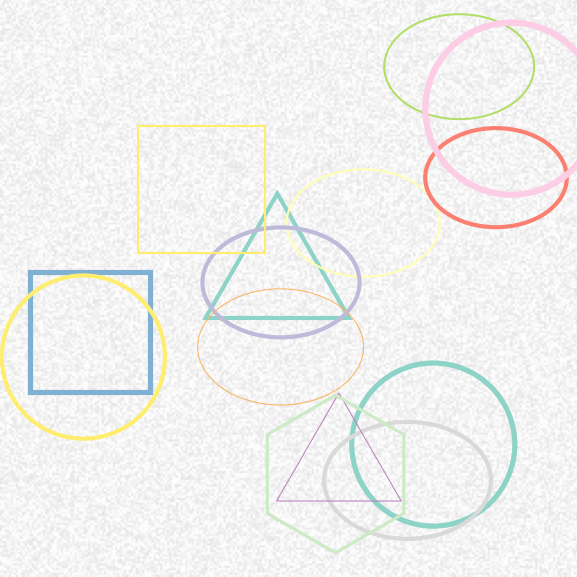[{"shape": "triangle", "thickness": 2, "radius": 0.72, "center": [0.48, 0.52]}, {"shape": "circle", "thickness": 2.5, "radius": 0.71, "center": [0.75, 0.229]}, {"shape": "oval", "thickness": 1, "radius": 0.66, "center": [0.629, 0.613]}, {"shape": "oval", "thickness": 2, "radius": 0.68, "center": [0.487, 0.51]}, {"shape": "oval", "thickness": 2, "radius": 0.61, "center": [0.859, 0.692]}, {"shape": "square", "thickness": 2.5, "radius": 0.52, "center": [0.155, 0.424]}, {"shape": "oval", "thickness": 0.5, "radius": 0.72, "center": [0.486, 0.398]}, {"shape": "oval", "thickness": 1, "radius": 0.65, "center": [0.795, 0.884]}, {"shape": "circle", "thickness": 3, "radius": 0.75, "center": [0.886, 0.811]}, {"shape": "oval", "thickness": 2, "radius": 0.72, "center": [0.706, 0.167]}, {"shape": "triangle", "thickness": 0.5, "radius": 0.62, "center": [0.587, 0.194]}, {"shape": "hexagon", "thickness": 1.5, "radius": 0.68, "center": [0.581, 0.178]}, {"shape": "circle", "thickness": 2, "radius": 0.71, "center": [0.144, 0.381]}, {"shape": "square", "thickness": 1, "radius": 0.55, "center": [0.349, 0.671]}]